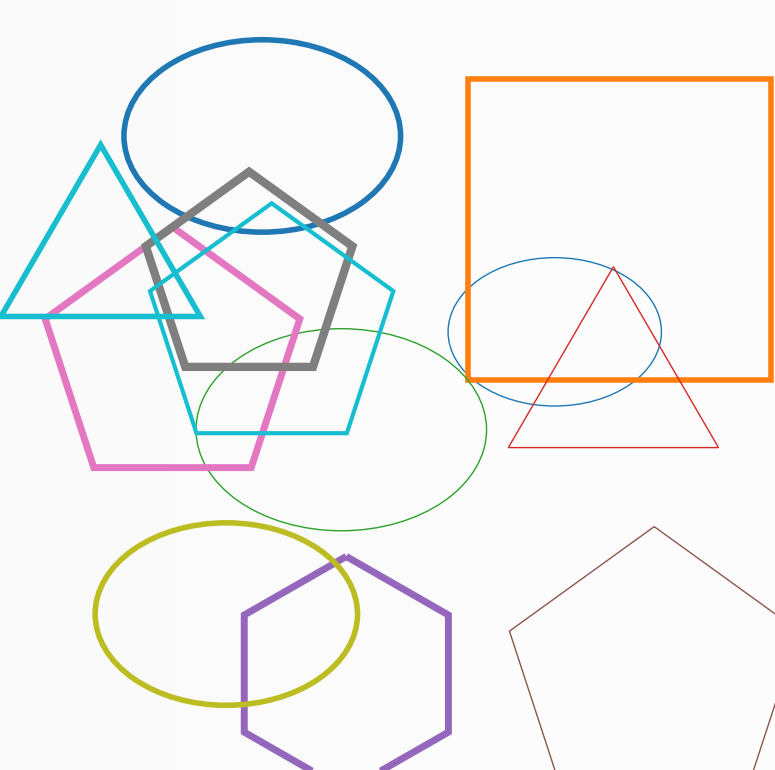[{"shape": "oval", "thickness": 2, "radius": 0.89, "center": [0.338, 0.823]}, {"shape": "oval", "thickness": 0.5, "radius": 0.69, "center": [0.716, 0.569]}, {"shape": "square", "thickness": 2, "radius": 0.98, "center": [0.8, 0.702]}, {"shape": "oval", "thickness": 0.5, "radius": 0.94, "center": [0.44, 0.442]}, {"shape": "triangle", "thickness": 0.5, "radius": 0.78, "center": [0.792, 0.497]}, {"shape": "hexagon", "thickness": 2.5, "radius": 0.76, "center": [0.447, 0.125]}, {"shape": "pentagon", "thickness": 0.5, "radius": 0.98, "center": [0.844, 0.12]}, {"shape": "pentagon", "thickness": 2.5, "radius": 0.86, "center": [0.223, 0.532]}, {"shape": "pentagon", "thickness": 3, "radius": 0.7, "center": [0.321, 0.637]}, {"shape": "oval", "thickness": 2, "radius": 0.85, "center": [0.292, 0.203]}, {"shape": "triangle", "thickness": 2, "radius": 0.74, "center": [0.13, 0.663]}, {"shape": "pentagon", "thickness": 1.5, "radius": 0.83, "center": [0.351, 0.571]}]